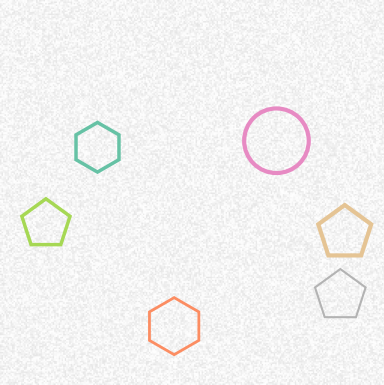[{"shape": "hexagon", "thickness": 2.5, "radius": 0.32, "center": [0.253, 0.618]}, {"shape": "hexagon", "thickness": 2, "radius": 0.37, "center": [0.452, 0.153]}, {"shape": "circle", "thickness": 3, "radius": 0.42, "center": [0.718, 0.634]}, {"shape": "pentagon", "thickness": 2.5, "radius": 0.33, "center": [0.119, 0.418]}, {"shape": "pentagon", "thickness": 3, "radius": 0.36, "center": [0.895, 0.395]}, {"shape": "pentagon", "thickness": 1.5, "radius": 0.35, "center": [0.884, 0.232]}]